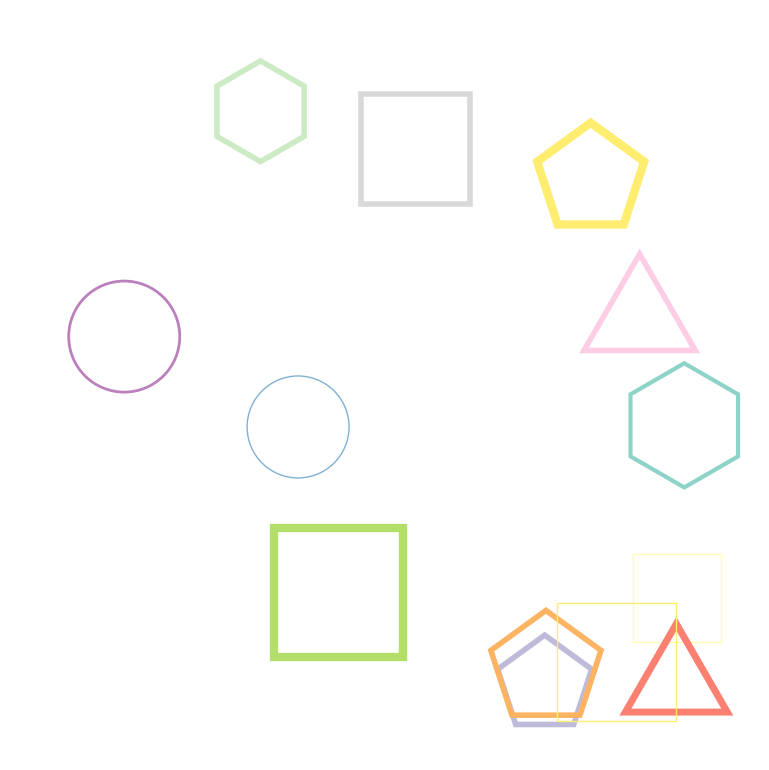[{"shape": "hexagon", "thickness": 1.5, "radius": 0.4, "center": [0.889, 0.448]}, {"shape": "square", "thickness": 0.5, "radius": 0.29, "center": [0.879, 0.223]}, {"shape": "pentagon", "thickness": 2, "radius": 0.32, "center": [0.707, 0.111]}, {"shape": "triangle", "thickness": 2.5, "radius": 0.38, "center": [0.878, 0.113]}, {"shape": "circle", "thickness": 0.5, "radius": 0.33, "center": [0.387, 0.446]}, {"shape": "pentagon", "thickness": 2, "radius": 0.38, "center": [0.709, 0.132]}, {"shape": "square", "thickness": 3, "radius": 0.42, "center": [0.439, 0.23]}, {"shape": "triangle", "thickness": 2, "radius": 0.42, "center": [0.831, 0.587]}, {"shape": "square", "thickness": 2, "radius": 0.35, "center": [0.54, 0.806]}, {"shape": "circle", "thickness": 1, "radius": 0.36, "center": [0.161, 0.563]}, {"shape": "hexagon", "thickness": 2, "radius": 0.33, "center": [0.338, 0.855]}, {"shape": "pentagon", "thickness": 3, "radius": 0.37, "center": [0.767, 0.768]}, {"shape": "square", "thickness": 0.5, "radius": 0.39, "center": [0.801, 0.14]}]